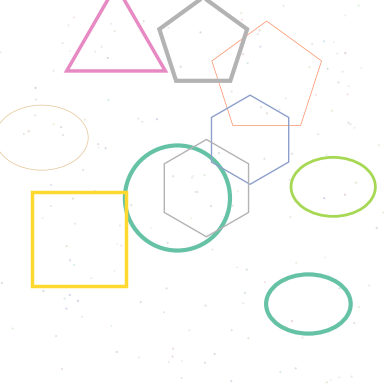[{"shape": "circle", "thickness": 3, "radius": 0.68, "center": [0.461, 0.486]}, {"shape": "oval", "thickness": 3, "radius": 0.55, "center": [0.801, 0.21]}, {"shape": "pentagon", "thickness": 0.5, "radius": 0.75, "center": [0.693, 0.795]}, {"shape": "hexagon", "thickness": 1, "radius": 0.58, "center": [0.65, 0.637]}, {"shape": "triangle", "thickness": 2.5, "radius": 0.74, "center": [0.301, 0.89]}, {"shape": "oval", "thickness": 2, "radius": 0.55, "center": [0.865, 0.515]}, {"shape": "square", "thickness": 2.5, "radius": 0.61, "center": [0.205, 0.38]}, {"shape": "oval", "thickness": 0.5, "radius": 0.6, "center": [0.108, 0.642]}, {"shape": "pentagon", "thickness": 3, "radius": 0.6, "center": [0.528, 0.887]}, {"shape": "hexagon", "thickness": 1, "radius": 0.63, "center": [0.536, 0.511]}]